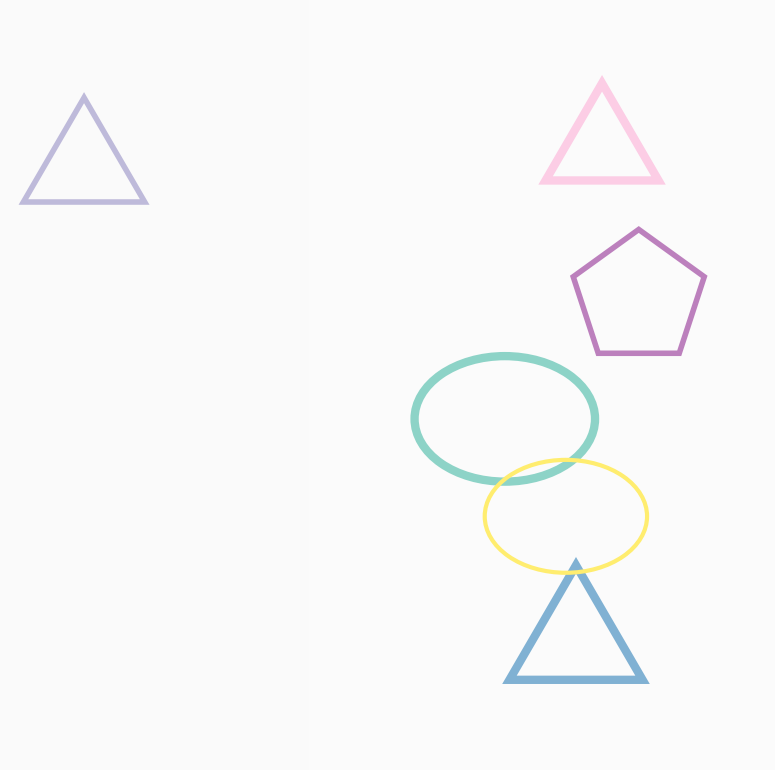[{"shape": "oval", "thickness": 3, "radius": 0.58, "center": [0.651, 0.456]}, {"shape": "triangle", "thickness": 2, "radius": 0.45, "center": [0.108, 0.783]}, {"shape": "triangle", "thickness": 3, "radius": 0.5, "center": [0.743, 0.167]}, {"shape": "triangle", "thickness": 3, "radius": 0.42, "center": [0.777, 0.808]}, {"shape": "pentagon", "thickness": 2, "radius": 0.44, "center": [0.824, 0.613]}, {"shape": "oval", "thickness": 1.5, "radius": 0.52, "center": [0.73, 0.329]}]